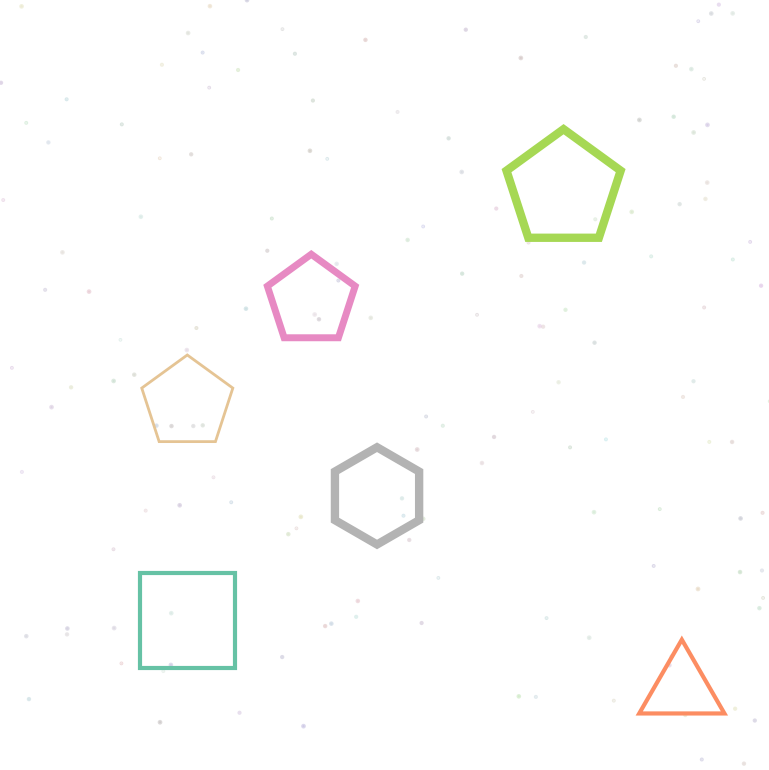[{"shape": "square", "thickness": 1.5, "radius": 0.31, "center": [0.243, 0.194]}, {"shape": "triangle", "thickness": 1.5, "radius": 0.32, "center": [0.885, 0.105]}, {"shape": "pentagon", "thickness": 2.5, "radius": 0.3, "center": [0.404, 0.61]}, {"shape": "pentagon", "thickness": 3, "radius": 0.39, "center": [0.732, 0.754]}, {"shape": "pentagon", "thickness": 1, "radius": 0.31, "center": [0.243, 0.477]}, {"shape": "hexagon", "thickness": 3, "radius": 0.32, "center": [0.49, 0.356]}]